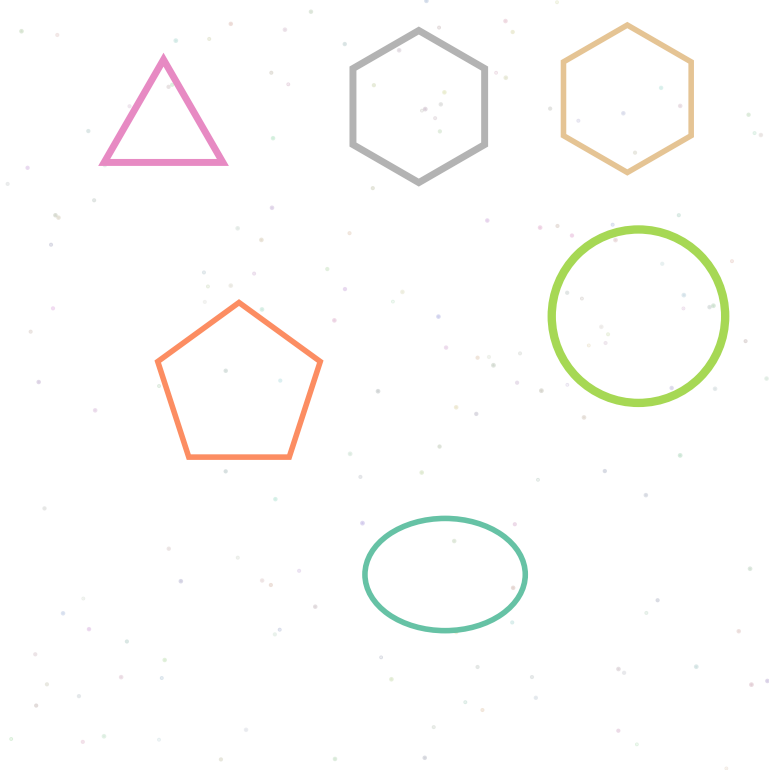[{"shape": "oval", "thickness": 2, "radius": 0.52, "center": [0.578, 0.254]}, {"shape": "pentagon", "thickness": 2, "radius": 0.55, "center": [0.31, 0.496]}, {"shape": "triangle", "thickness": 2.5, "radius": 0.44, "center": [0.212, 0.834]}, {"shape": "circle", "thickness": 3, "radius": 0.56, "center": [0.829, 0.589]}, {"shape": "hexagon", "thickness": 2, "radius": 0.48, "center": [0.815, 0.872]}, {"shape": "hexagon", "thickness": 2.5, "radius": 0.49, "center": [0.544, 0.862]}]